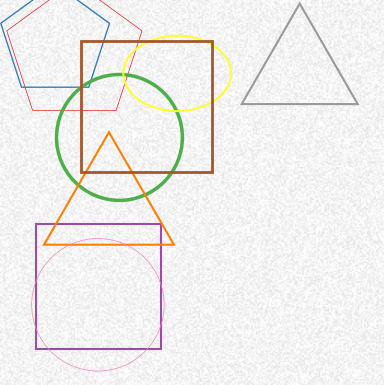[{"shape": "pentagon", "thickness": 0.5, "radius": 0.92, "center": [0.193, 0.863]}, {"shape": "pentagon", "thickness": 1, "radius": 0.74, "center": [0.143, 0.894]}, {"shape": "circle", "thickness": 2.5, "radius": 0.82, "center": [0.31, 0.643]}, {"shape": "square", "thickness": 1.5, "radius": 0.82, "center": [0.255, 0.256]}, {"shape": "triangle", "thickness": 1.5, "radius": 0.97, "center": [0.283, 0.462]}, {"shape": "oval", "thickness": 1.5, "radius": 0.7, "center": [0.46, 0.809]}, {"shape": "square", "thickness": 2, "radius": 0.85, "center": [0.38, 0.724]}, {"shape": "circle", "thickness": 0.5, "radius": 0.86, "center": [0.254, 0.208]}, {"shape": "triangle", "thickness": 1.5, "radius": 0.87, "center": [0.778, 0.817]}]